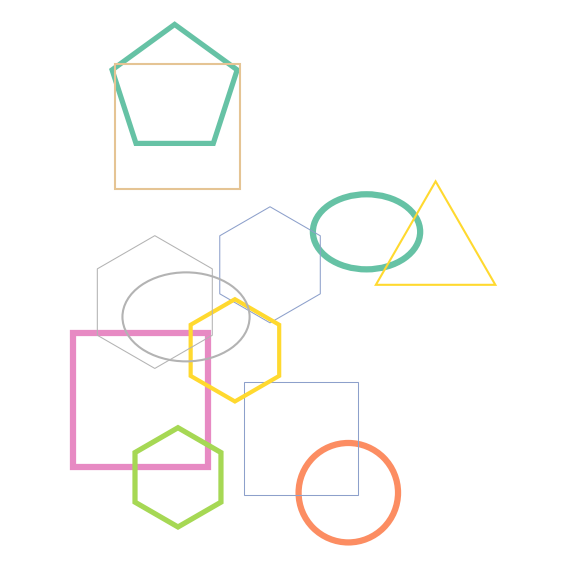[{"shape": "oval", "thickness": 3, "radius": 0.46, "center": [0.635, 0.598]}, {"shape": "pentagon", "thickness": 2.5, "radius": 0.57, "center": [0.302, 0.843]}, {"shape": "circle", "thickness": 3, "radius": 0.43, "center": [0.603, 0.146]}, {"shape": "hexagon", "thickness": 0.5, "radius": 0.5, "center": [0.468, 0.541]}, {"shape": "square", "thickness": 0.5, "radius": 0.49, "center": [0.521, 0.239]}, {"shape": "square", "thickness": 3, "radius": 0.58, "center": [0.244, 0.307]}, {"shape": "hexagon", "thickness": 2.5, "radius": 0.43, "center": [0.308, 0.173]}, {"shape": "hexagon", "thickness": 2, "radius": 0.44, "center": [0.407, 0.392]}, {"shape": "triangle", "thickness": 1, "radius": 0.6, "center": [0.754, 0.566]}, {"shape": "square", "thickness": 1, "radius": 0.54, "center": [0.308, 0.78]}, {"shape": "hexagon", "thickness": 0.5, "radius": 0.57, "center": [0.268, 0.476]}, {"shape": "oval", "thickness": 1, "radius": 0.55, "center": [0.322, 0.45]}]